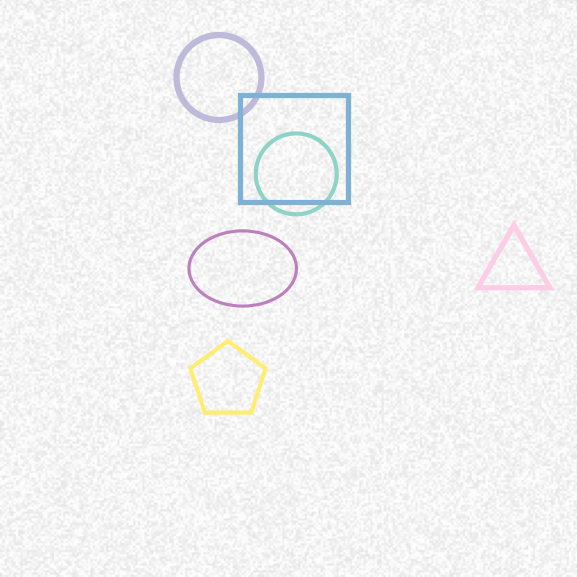[{"shape": "circle", "thickness": 2, "radius": 0.35, "center": [0.513, 0.698]}, {"shape": "circle", "thickness": 3, "radius": 0.37, "center": [0.379, 0.865]}, {"shape": "square", "thickness": 2.5, "radius": 0.46, "center": [0.509, 0.741]}, {"shape": "triangle", "thickness": 2.5, "radius": 0.36, "center": [0.89, 0.537]}, {"shape": "oval", "thickness": 1.5, "radius": 0.47, "center": [0.42, 0.534]}, {"shape": "pentagon", "thickness": 2, "radius": 0.34, "center": [0.395, 0.34]}]